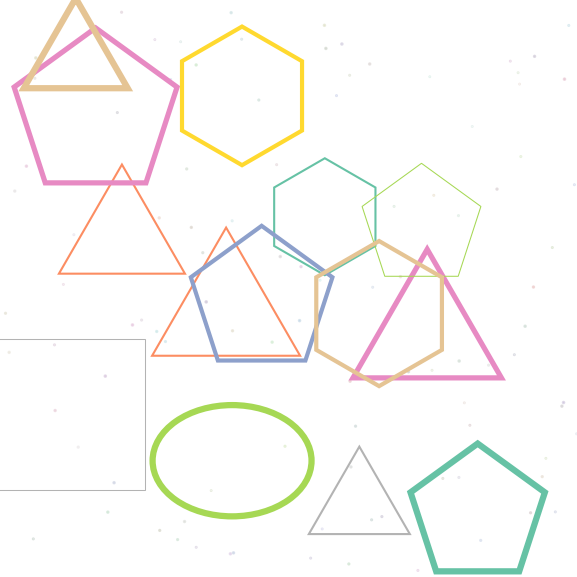[{"shape": "hexagon", "thickness": 1, "radius": 0.51, "center": [0.562, 0.624]}, {"shape": "pentagon", "thickness": 3, "radius": 0.61, "center": [0.827, 0.109]}, {"shape": "triangle", "thickness": 1, "radius": 0.63, "center": [0.211, 0.588]}, {"shape": "triangle", "thickness": 1, "radius": 0.74, "center": [0.392, 0.457]}, {"shape": "pentagon", "thickness": 2, "radius": 0.64, "center": [0.453, 0.479]}, {"shape": "triangle", "thickness": 2.5, "radius": 0.74, "center": [0.74, 0.419]}, {"shape": "pentagon", "thickness": 2.5, "radius": 0.74, "center": [0.166, 0.802]}, {"shape": "pentagon", "thickness": 0.5, "radius": 0.54, "center": [0.73, 0.608]}, {"shape": "oval", "thickness": 3, "radius": 0.69, "center": [0.402, 0.201]}, {"shape": "hexagon", "thickness": 2, "radius": 0.6, "center": [0.419, 0.833]}, {"shape": "triangle", "thickness": 3, "radius": 0.52, "center": [0.131, 0.898]}, {"shape": "hexagon", "thickness": 2, "radius": 0.63, "center": [0.656, 0.456]}, {"shape": "square", "thickness": 0.5, "radius": 0.65, "center": [0.121, 0.281]}, {"shape": "triangle", "thickness": 1, "radius": 0.5, "center": [0.622, 0.125]}]